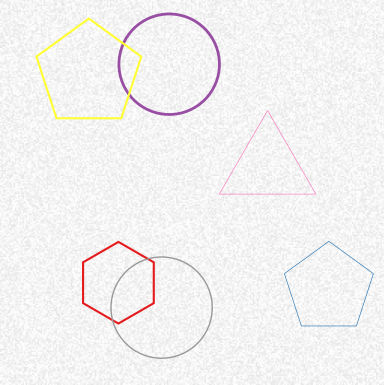[{"shape": "hexagon", "thickness": 1.5, "radius": 0.53, "center": [0.308, 0.266]}, {"shape": "pentagon", "thickness": 0.5, "radius": 0.61, "center": [0.854, 0.252]}, {"shape": "circle", "thickness": 2, "radius": 0.65, "center": [0.439, 0.833]}, {"shape": "pentagon", "thickness": 1.5, "radius": 0.72, "center": [0.231, 0.809]}, {"shape": "triangle", "thickness": 0.5, "radius": 0.72, "center": [0.695, 0.568]}, {"shape": "circle", "thickness": 1, "radius": 0.66, "center": [0.42, 0.201]}]